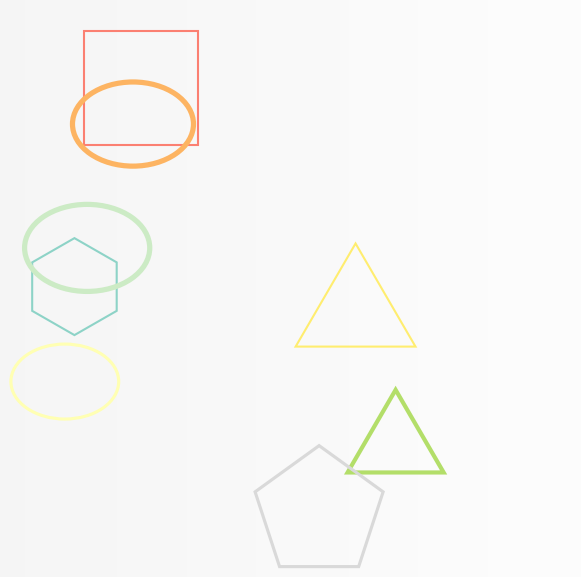[{"shape": "hexagon", "thickness": 1, "radius": 0.42, "center": [0.128, 0.503]}, {"shape": "oval", "thickness": 1.5, "radius": 0.46, "center": [0.111, 0.338]}, {"shape": "square", "thickness": 1, "radius": 0.49, "center": [0.243, 0.847]}, {"shape": "oval", "thickness": 2.5, "radius": 0.52, "center": [0.229, 0.784]}, {"shape": "triangle", "thickness": 2, "radius": 0.48, "center": [0.681, 0.229]}, {"shape": "pentagon", "thickness": 1.5, "radius": 0.58, "center": [0.549, 0.112]}, {"shape": "oval", "thickness": 2.5, "radius": 0.54, "center": [0.15, 0.57]}, {"shape": "triangle", "thickness": 1, "radius": 0.6, "center": [0.612, 0.458]}]